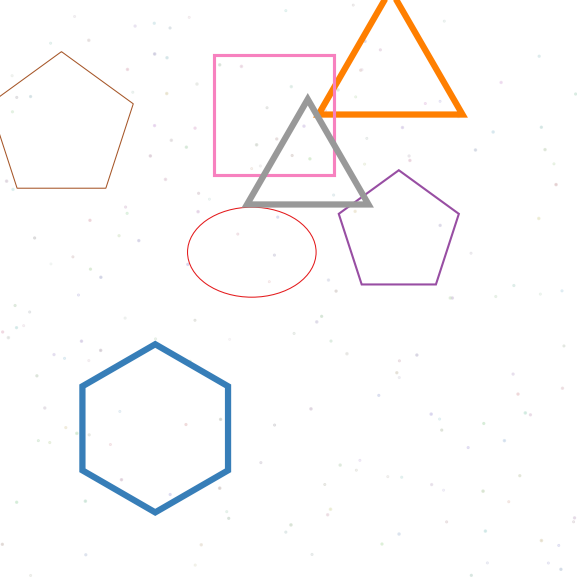[{"shape": "oval", "thickness": 0.5, "radius": 0.56, "center": [0.436, 0.562]}, {"shape": "hexagon", "thickness": 3, "radius": 0.73, "center": [0.269, 0.257]}, {"shape": "pentagon", "thickness": 1, "radius": 0.55, "center": [0.691, 0.595]}, {"shape": "triangle", "thickness": 3, "radius": 0.72, "center": [0.676, 0.873]}, {"shape": "pentagon", "thickness": 0.5, "radius": 0.65, "center": [0.106, 0.779]}, {"shape": "square", "thickness": 1.5, "radius": 0.52, "center": [0.474, 0.8]}, {"shape": "triangle", "thickness": 3, "radius": 0.61, "center": [0.533, 0.706]}]